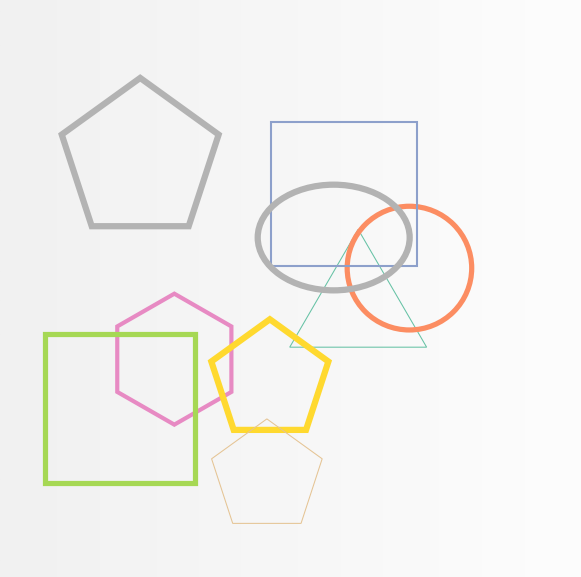[{"shape": "triangle", "thickness": 0.5, "radius": 0.68, "center": [0.616, 0.466]}, {"shape": "circle", "thickness": 2.5, "radius": 0.54, "center": [0.704, 0.535]}, {"shape": "square", "thickness": 1, "radius": 0.62, "center": [0.592, 0.663]}, {"shape": "hexagon", "thickness": 2, "radius": 0.57, "center": [0.3, 0.377]}, {"shape": "square", "thickness": 2.5, "radius": 0.65, "center": [0.206, 0.292]}, {"shape": "pentagon", "thickness": 3, "radius": 0.53, "center": [0.464, 0.34]}, {"shape": "pentagon", "thickness": 0.5, "radius": 0.5, "center": [0.459, 0.174]}, {"shape": "pentagon", "thickness": 3, "radius": 0.71, "center": [0.241, 0.722]}, {"shape": "oval", "thickness": 3, "radius": 0.65, "center": [0.574, 0.588]}]